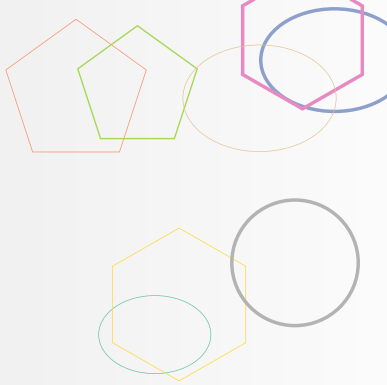[{"shape": "oval", "thickness": 0.5, "radius": 0.72, "center": [0.399, 0.131]}, {"shape": "pentagon", "thickness": 0.5, "radius": 0.95, "center": [0.196, 0.759]}, {"shape": "oval", "thickness": 2.5, "radius": 0.95, "center": [0.863, 0.844]}, {"shape": "hexagon", "thickness": 2.5, "radius": 0.89, "center": [0.781, 0.896]}, {"shape": "pentagon", "thickness": 1, "radius": 0.81, "center": [0.355, 0.771]}, {"shape": "hexagon", "thickness": 0.5, "radius": 0.99, "center": [0.462, 0.209]}, {"shape": "oval", "thickness": 0.5, "radius": 0.99, "center": [0.67, 0.745]}, {"shape": "circle", "thickness": 2.5, "radius": 0.82, "center": [0.761, 0.317]}]